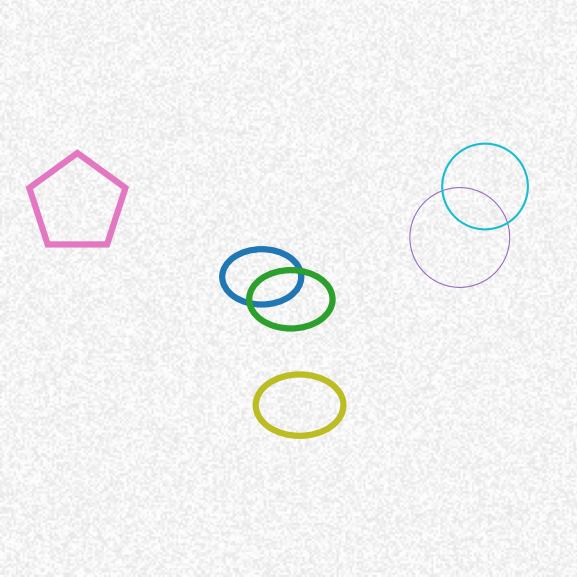[{"shape": "oval", "thickness": 3, "radius": 0.34, "center": [0.453, 0.52]}, {"shape": "oval", "thickness": 3, "radius": 0.36, "center": [0.504, 0.481]}, {"shape": "circle", "thickness": 0.5, "radius": 0.43, "center": [0.796, 0.588]}, {"shape": "pentagon", "thickness": 3, "radius": 0.44, "center": [0.134, 0.647]}, {"shape": "oval", "thickness": 3, "radius": 0.38, "center": [0.519, 0.298]}, {"shape": "circle", "thickness": 1, "radius": 0.37, "center": [0.84, 0.676]}]